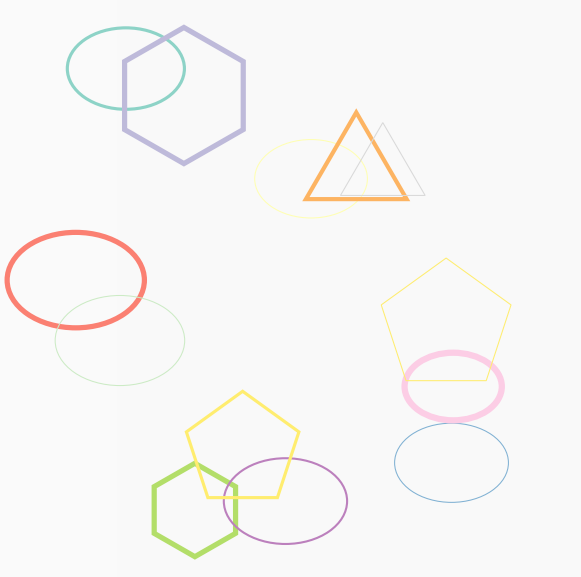[{"shape": "oval", "thickness": 1.5, "radius": 0.5, "center": [0.217, 0.88]}, {"shape": "oval", "thickness": 0.5, "radius": 0.48, "center": [0.535, 0.69]}, {"shape": "hexagon", "thickness": 2.5, "radius": 0.59, "center": [0.316, 0.834]}, {"shape": "oval", "thickness": 2.5, "radius": 0.59, "center": [0.13, 0.514]}, {"shape": "oval", "thickness": 0.5, "radius": 0.49, "center": [0.777, 0.198]}, {"shape": "triangle", "thickness": 2, "radius": 0.5, "center": [0.613, 0.704]}, {"shape": "hexagon", "thickness": 2.5, "radius": 0.4, "center": [0.335, 0.116]}, {"shape": "oval", "thickness": 3, "radius": 0.42, "center": [0.78, 0.33]}, {"shape": "triangle", "thickness": 0.5, "radius": 0.42, "center": [0.659, 0.703]}, {"shape": "oval", "thickness": 1, "radius": 0.53, "center": [0.491, 0.131]}, {"shape": "oval", "thickness": 0.5, "radius": 0.56, "center": [0.206, 0.409]}, {"shape": "pentagon", "thickness": 0.5, "radius": 0.59, "center": [0.768, 0.435]}, {"shape": "pentagon", "thickness": 1.5, "radius": 0.51, "center": [0.417, 0.22]}]